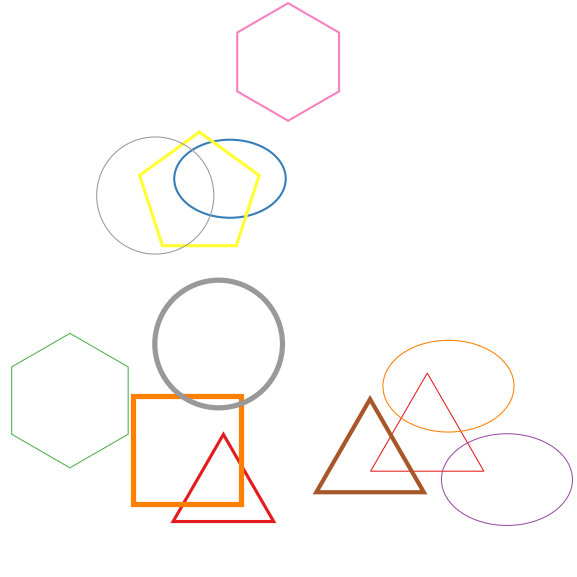[{"shape": "triangle", "thickness": 1.5, "radius": 0.5, "center": [0.387, 0.146]}, {"shape": "triangle", "thickness": 0.5, "radius": 0.57, "center": [0.74, 0.24]}, {"shape": "oval", "thickness": 1, "radius": 0.48, "center": [0.398, 0.69]}, {"shape": "hexagon", "thickness": 0.5, "radius": 0.58, "center": [0.121, 0.305]}, {"shape": "oval", "thickness": 0.5, "radius": 0.57, "center": [0.878, 0.169]}, {"shape": "square", "thickness": 2.5, "radius": 0.47, "center": [0.323, 0.22]}, {"shape": "oval", "thickness": 0.5, "radius": 0.57, "center": [0.777, 0.33]}, {"shape": "pentagon", "thickness": 1.5, "radius": 0.54, "center": [0.345, 0.662]}, {"shape": "triangle", "thickness": 2, "radius": 0.54, "center": [0.641, 0.201]}, {"shape": "hexagon", "thickness": 1, "radius": 0.51, "center": [0.499, 0.892]}, {"shape": "circle", "thickness": 0.5, "radius": 0.51, "center": [0.269, 0.661]}, {"shape": "circle", "thickness": 2.5, "radius": 0.55, "center": [0.379, 0.403]}]